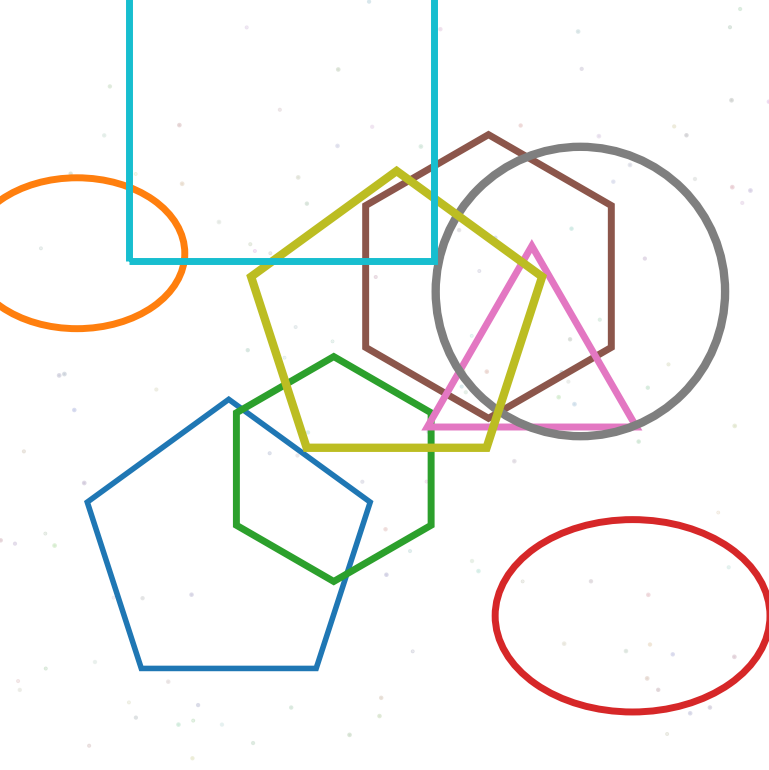[{"shape": "pentagon", "thickness": 2, "radius": 0.97, "center": [0.297, 0.288]}, {"shape": "oval", "thickness": 2.5, "radius": 0.7, "center": [0.1, 0.671]}, {"shape": "hexagon", "thickness": 2.5, "radius": 0.73, "center": [0.433, 0.391]}, {"shape": "oval", "thickness": 2.5, "radius": 0.89, "center": [0.822, 0.2]}, {"shape": "hexagon", "thickness": 2.5, "radius": 0.92, "center": [0.634, 0.641]}, {"shape": "triangle", "thickness": 2.5, "radius": 0.78, "center": [0.691, 0.524]}, {"shape": "circle", "thickness": 3, "radius": 0.94, "center": [0.754, 0.621]}, {"shape": "pentagon", "thickness": 3, "radius": 0.99, "center": [0.515, 0.579]}, {"shape": "square", "thickness": 2.5, "radius": 0.99, "center": [0.366, 0.859]}]